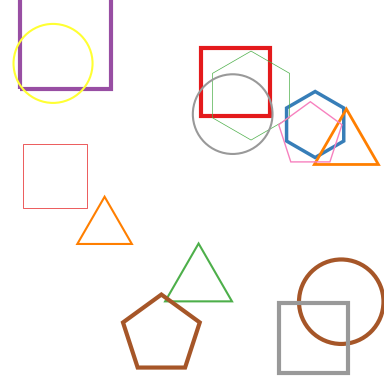[{"shape": "square", "thickness": 0.5, "radius": 0.42, "center": [0.142, 0.542]}, {"shape": "square", "thickness": 3, "radius": 0.45, "center": [0.611, 0.787]}, {"shape": "hexagon", "thickness": 2.5, "radius": 0.43, "center": [0.819, 0.677]}, {"shape": "hexagon", "thickness": 0.5, "radius": 0.58, "center": [0.652, 0.752]}, {"shape": "triangle", "thickness": 1.5, "radius": 0.5, "center": [0.516, 0.267]}, {"shape": "square", "thickness": 3, "radius": 0.59, "center": [0.17, 0.886]}, {"shape": "triangle", "thickness": 1.5, "radius": 0.41, "center": [0.272, 0.407]}, {"shape": "triangle", "thickness": 2, "radius": 0.48, "center": [0.9, 0.621]}, {"shape": "circle", "thickness": 1.5, "radius": 0.51, "center": [0.138, 0.835]}, {"shape": "circle", "thickness": 3, "radius": 0.55, "center": [0.886, 0.216]}, {"shape": "pentagon", "thickness": 3, "radius": 0.52, "center": [0.419, 0.13]}, {"shape": "pentagon", "thickness": 1, "radius": 0.43, "center": [0.806, 0.649]}, {"shape": "square", "thickness": 3, "radius": 0.45, "center": [0.814, 0.122]}, {"shape": "circle", "thickness": 1.5, "radius": 0.52, "center": [0.604, 0.704]}]